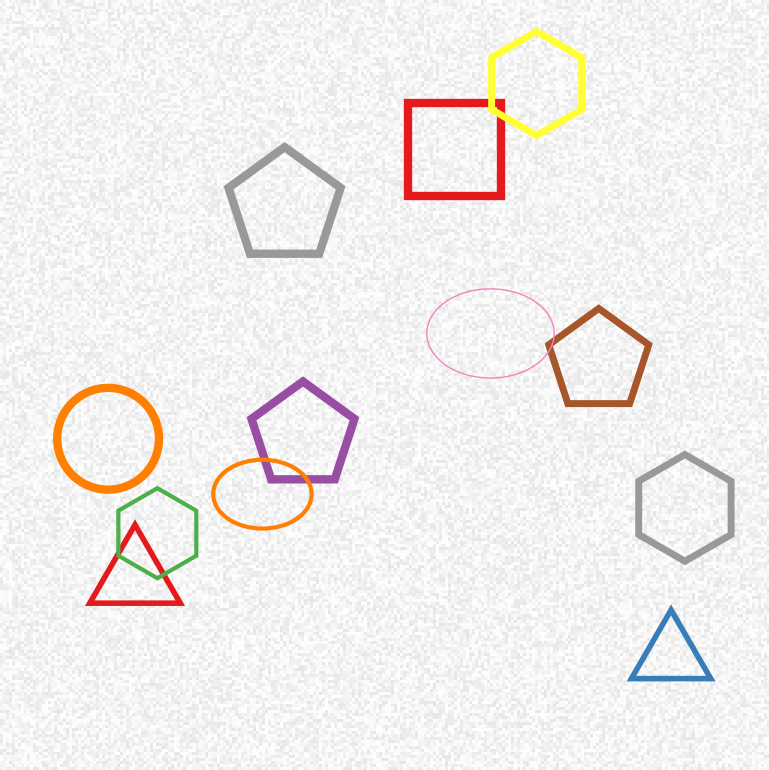[{"shape": "triangle", "thickness": 2, "radius": 0.34, "center": [0.175, 0.251]}, {"shape": "square", "thickness": 3, "radius": 0.3, "center": [0.59, 0.806]}, {"shape": "triangle", "thickness": 2, "radius": 0.3, "center": [0.872, 0.148]}, {"shape": "hexagon", "thickness": 1.5, "radius": 0.29, "center": [0.204, 0.308]}, {"shape": "pentagon", "thickness": 3, "radius": 0.35, "center": [0.393, 0.434]}, {"shape": "oval", "thickness": 1.5, "radius": 0.32, "center": [0.341, 0.358]}, {"shape": "circle", "thickness": 3, "radius": 0.33, "center": [0.14, 0.43]}, {"shape": "hexagon", "thickness": 2.5, "radius": 0.34, "center": [0.697, 0.892]}, {"shape": "pentagon", "thickness": 2.5, "radius": 0.34, "center": [0.778, 0.531]}, {"shape": "oval", "thickness": 0.5, "radius": 0.41, "center": [0.637, 0.567]}, {"shape": "pentagon", "thickness": 3, "radius": 0.38, "center": [0.37, 0.732]}, {"shape": "hexagon", "thickness": 2.5, "radius": 0.35, "center": [0.89, 0.34]}]